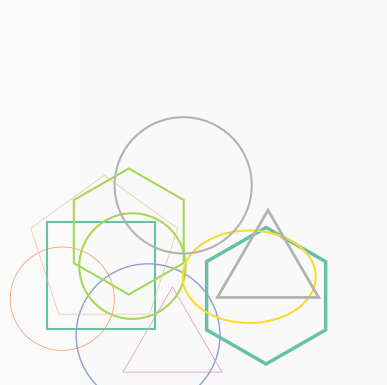[{"shape": "square", "thickness": 1.5, "radius": 0.7, "center": [0.26, 0.284]}, {"shape": "hexagon", "thickness": 2.5, "radius": 0.89, "center": [0.687, 0.232]}, {"shape": "circle", "thickness": 0.5, "radius": 0.67, "center": [0.161, 0.224]}, {"shape": "circle", "thickness": 1, "radius": 0.93, "center": [0.382, 0.129]}, {"shape": "triangle", "thickness": 0.5, "radius": 0.74, "center": [0.445, 0.107]}, {"shape": "hexagon", "thickness": 1.5, "radius": 0.82, "center": [0.332, 0.399]}, {"shape": "circle", "thickness": 1.5, "radius": 0.69, "center": [0.342, 0.309]}, {"shape": "oval", "thickness": 1.5, "radius": 0.86, "center": [0.643, 0.281]}, {"shape": "pentagon", "thickness": 0.5, "radius": 1.0, "center": [0.269, 0.345]}, {"shape": "triangle", "thickness": 2, "radius": 0.75, "center": [0.692, 0.303]}, {"shape": "circle", "thickness": 1.5, "radius": 0.89, "center": [0.473, 0.519]}]